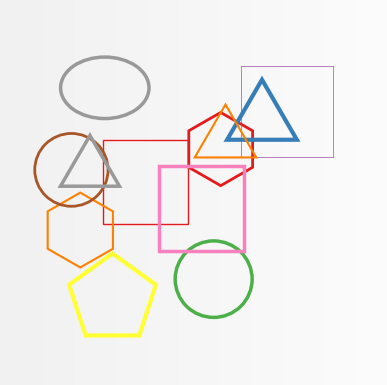[{"shape": "square", "thickness": 1, "radius": 0.55, "center": [0.376, 0.528]}, {"shape": "hexagon", "thickness": 2, "radius": 0.48, "center": [0.57, 0.613]}, {"shape": "triangle", "thickness": 3, "radius": 0.52, "center": [0.676, 0.689]}, {"shape": "circle", "thickness": 2.5, "radius": 0.5, "center": [0.551, 0.275]}, {"shape": "square", "thickness": 0.5, "radius": 0.59, "center": [0.74, 0.71]}, {"shape": "triangle", "thickness": 1.5, "radius": 0.46, "center": [0.582, 0.637]}, {"shape": "hexagon", "thickness": 1.5, "radius": 0.49, "center": [0.207, 0.402]}, {"shape": "pentagon", "thickness": 3, "radius": 0.59, "center": [0.29, 0.224]}, {"shape": "circle", "thickness": 2, "radius": 0.47, "center": [0.184, 0.559]}, {"shape": "square", "thickness": 2.5, "radius": 0.55, "center": [0.519, 0.458]}, {"shape": "triangle", "thickness": 2.5, "radius": 0.44, "center": [0.232, 0.56]}, {"shape": "oval", "thickness": 2.5, "radius": 0.57, "center": [0.27, 0.772]}]